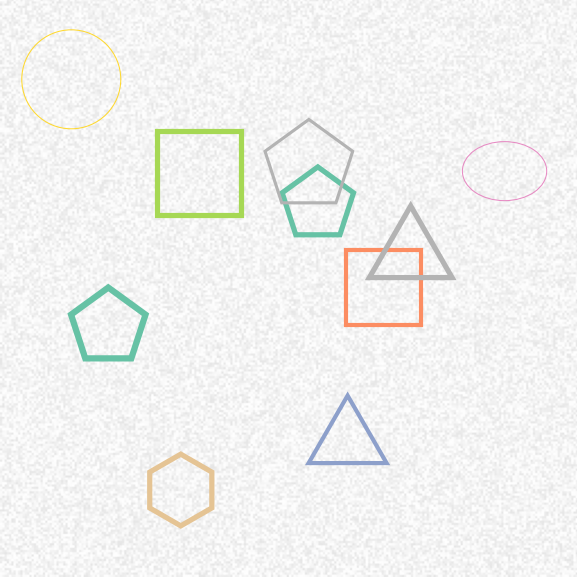[{"shape": "pentagon", "thickness": 2.5, "radius": 0.32, "center": [0.55, 0.645]}, {"shape": "pentagon", "thickness": 3, "radius": 0.34, "center": [0.188, 0.433]}, {"shape": "square", "thickness": 2, "radius": 0.32, "center": [0.664, 0.502]}, {"shape": "triangle", "thickness": 2, "radius": 0.39, "center": [0.602, 0.236]}, {"shape": "oval", "thickness": 0.5, "radius": 0.36, "center": [0.874, 0.703]}, {"shape": "square", "thickness": 2.5, "radius": 0.36, "center": [0.345, 0.699]}, {"shape": "circle", "thickness": 0.5, "radius": 0.43, "center": [0.123, 0.862]}, {"shape": "hexagon", "thickness": 2.5, "radius": 0.31, "center": [0.313, 0.151]}, {"shape": "pentagon", "thickness": 1.5, "radius": 0.4, "center": [0.535, 0.712]}, {"shape": "triangle", "thickness": 2.5, "radius": 0.41, "center": [0.711, 0.56]}]